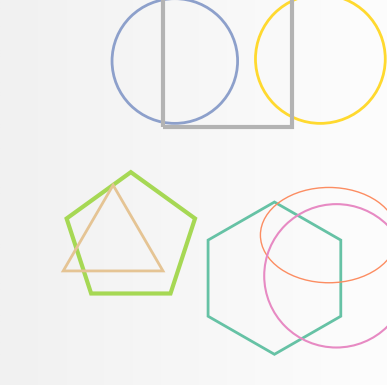[{"shape": "hexagon", "thickness": 2, "radius": 0.99, "center": [0.708, 0.277]}, {"shape": "oval", "thickness": 1, "radius": 0.88, "center": [0.849, 0.389]}, {"shape": "circle", "thickness": 2, "radius": 0.81, "center": [0.451, 0.842]}, {"shape": "circle", "thickness": 1.5, "radius": 0.93, "center": [0.868, 0.284]}, {"shape": "pentagon", "thickness": 3, "radius": 0.87, "center": [0.338, 0.379]}, {"shape": "circle", "thickness": 2, "radius": 0.84, "center": [0.827, 0.847]}, {"shape": "triangle", "thickness": 2, "radius": 0.74, "center": [0.292, 0.371]}, {"shape": "square", "thickness": 3, "radius": 0.84, "center": [0.587, 0.838]}]